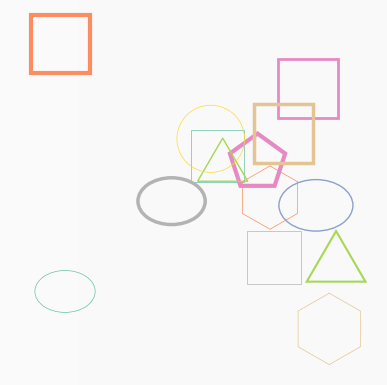[{"shape": "oval", "thickness": 0.5, "radius": 0.39, "center": [0.168, 0.243]}, {"shape": "square", "thickness": 0.5, "radius": 0.34, "center": [0.561, 0.594]}, {"shape": "square", "thickness": 3, "radius": 0.38, "center": [0.156, 0.885]}, {"shape": "hexagon", "thickness": 0.5, "radius": 0.41, "center": [0.697, 0.487]}, {"shape": "oval", "thickness": 1, "radius": 0.48, "center": [0.815, 0.467]}, {"shape": "square", "thickness": 2, "radius": 0.38, "center": [0.795, 0.769]}, {"shape": "pentagon", "thickness": 3, "radius": 0.37, "center": [0.665, 0.578]}, {"shape": "triangle", "thickness": 1, "radius": 0.37, "center": [0.575, 0.567]}, {"shape": "triangle", "thickness": 1.5, "radius": 0.44, "center": [0.867, 0.312]}, {"shape": "circle", "thickness": 0.5, "radius": 0.44, "center": [0.544, 0.639]}, {"shape": "square", "thickness": 2.5, "radius": 0.38, "center": [0.731, 0.653]}, {"shape": "hexagon", "thickness": 0.5, "radius": 0.46, "center": [0.85, 0.146]}, {"shape": "square", "thickness": 0.5, "radius": 0.34, "center": [0.707, 0.332]}, {"shape": "oval", "thickness": 2.5, "radius": 0.43, "center": [0.443, 0.478]}]